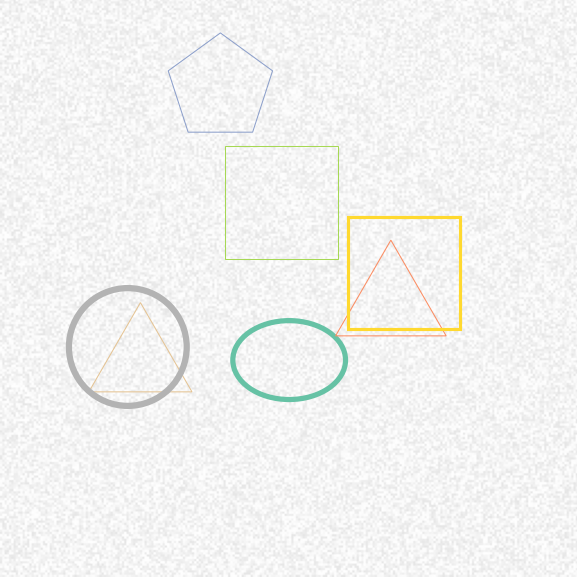[{"shape": "oval", "thickness": 2.5, "radius": 0.49, "center": [0.501, 0.376]}, {"shape": "triangle", "thickness": 0.5, "radius": 0.55, "center": [0.677, 0.473]}, {"shape": "pentagon", "thickness": 0.5, "radius": 0.47, "center": [0.382, 0.847]}, {"shape": "square", "thickness": 0.5, "radius": 0.49, "center": [0.487, 0.648]}, {"shape": "square", "thickness": 1.5, "radius": 0.49, "center": [0.699, 0.527]}, {"shape": "triangle", "thickness": 0.5, "radius": 0.52, "center": [0.243, 0.372]}, {"shape": "circle", "thickness": 3, "radius": 0.51, "center": [0.221, 0.398]}]